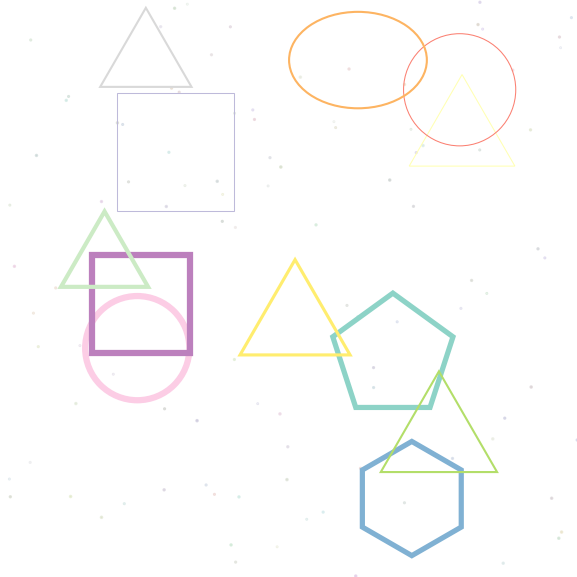[{"shape": "pentagon", "thickness": 2.5, "radius": 0.55, "center": [0.68, 0.382]}, {"shape": "triangle", "thickness": 0.5, "radius": 0.53, "center": [0.8, 0.764]}, {"shape": "square", "thickness": 0.5, "radius": 0.51, "center": [0.304, 0.736]}, {"shape": "circle", "thickness": 0.5, "radius": 0.49, "center": [0.796, 0.844]}, {"shape": "hexagon", "thickness": 2.5, "radius": 0.49, "center": [0.713, 0.136]}, {"shape": "oval", "thickness": 1, "radius": 0.6, "center": [0.62, 0.895]}, {"shape": "triangle", "thickness": 1, "radius": 0.58, "center": [0.76, 0.24]}, {"shape": "circle", "thickness": 3, "radius": 0.45, "center": [0.238, 0.396]}, {"shape": "triangle", "thickness": 1, "radius": 0.46, "center": [0.253, 0.894]}, {"shape": "square", "thickness": 3, "radius": 0.42, "center": [0.244, 0.472]}, {"shape": "triangle", "thickness": 2, "radius": 0.44, "center": [0.181, 0.546]}, {"shape": "triangle", "thickness": 1.5, "radius": 0.55, "center": [0.511, 0.44]}]